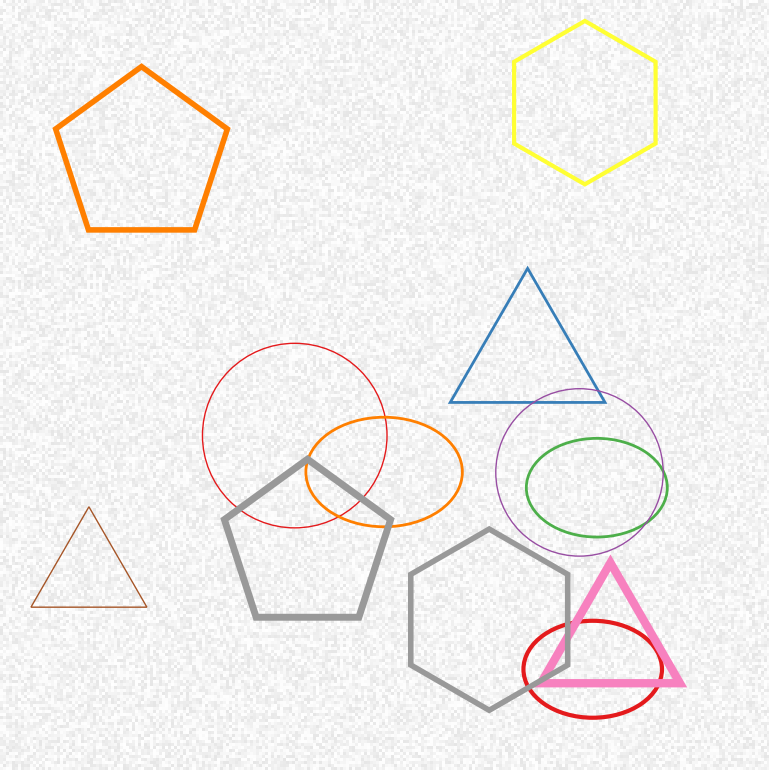[{"shape": "circle", "thickness": 0.5, "radius": 0.6, "center": [0.383, 0.434]}, {"shape": "oval", "thickness": 1.5, "radius": 0.45, "center": [0.77, 0.131]}, {"shape": "triangle", "thickness": 1, "radius": 0.58, "center": [0.685, 0.535]}, {"shape": "oval", "thickness": 1, "radius": 0.46, "center": [0.775, 0.367]}, {"shape": "circle", "thickness": 0.5, "radius": 0.54, "center": [0.753, 0.386]}, {"shape": "pentagon", "thickness": 2, "radius": 0.59, "center": [0.184, 0.796]}, {"shape": "oval", "thickness": 1, "radius": 0.51, "center": [0.499, 0.387]}, {"shape": "hexagon", "thickness": 1.5, "radius": 0.53, "center": [0.76, 0.867]}, {"shape": "triangle", "thickness": 0.5, "radius": 0.43, "center": [0.115, 0.255]}, {"shape": "triangle", "thickness": 3, "radius": 0.52, "center": [0.793, 0.165]}, {"shape": "hexagon", "thickness": 2, "radius": 0.59, "center": [0.635, 0.195]}, {"shape": "pentagon", "thickness": 2.5, "radius": 0.57, "center": [0.399, 0.29]}]